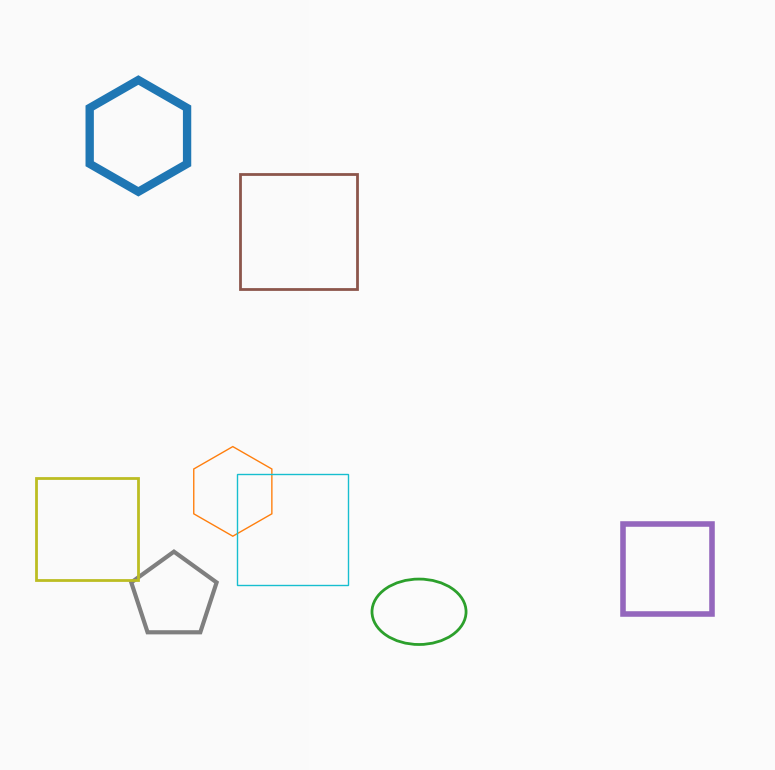[{"shape": "hexagon", "thickness": 3, "radius": 0.36, "center": [0.179, 0.824]}, {"shape": "hexagon", "thickness": 0.5, "radius": 0.29, "center": [0.3, 0.362]}, {"shape": "oval", "thickness": 1, "radius": 0.3, "center": [0.541, 0.205]}, {"shape": "square", "thickness": 2, "radius": 0.29, "center": [0.861, 0.261]}, {"shape": "square", "thickness": 1, "radius": 0.38, "center": [0.385, 0.699]}, {"shape": "pentagon", "thickness": 1.5, "radius": 0.29, "center": [0.224, 0.226]}, {"shape": "square", "thickness": 1, "radius": 0.33, "center": [0.112, 0.313]}, {"shape": "square", "thickness": 0.5, "radius": 0.36, "center": [0.378, 0.312]}]